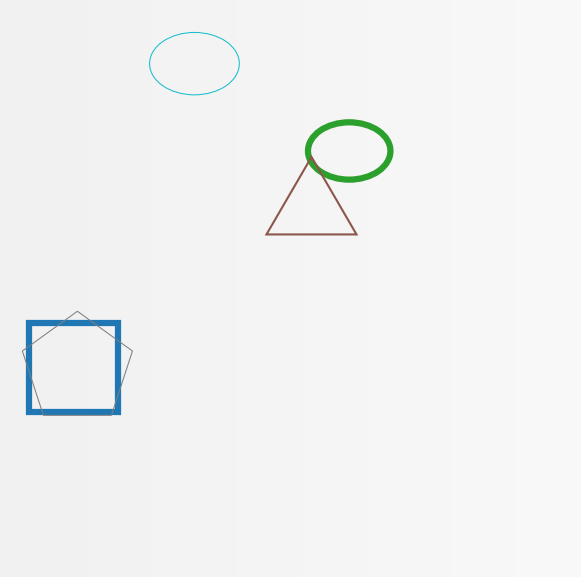[{"shape": "square", "thickness": 3, "radius": 0.39, "center": [0.126, 0.363]}, {"shape": "oval", "thickness": 3, "radius": 0.35, "center": [0.601, 0.738]}, {"shape": "triangle", "thickness": 1, "radius": 0.45, "center": [0.536, 0.638]}, {"shape": "pentagon", "thickness": 0.5, "radius": 0.5, "center": [0.133, 0.361]}, {"shape": "oval", "thickness": 0.5, "radius": 0.39, "center": [0.335, 0.889]}]